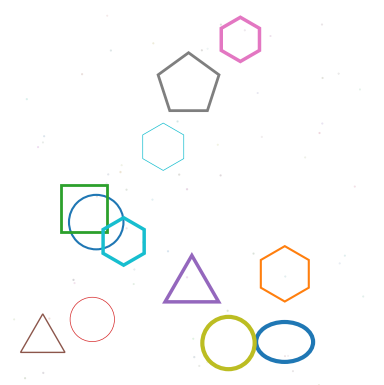[{"shape": "circle", "thickness": 1.5, "radius": 0.35, "center": [0.25, 0.423]}, {"shape": "oval", "thickness": 3, "radius": 0.37, "center": [0.739, 0.112]}, {"shape": "hexagon", "thickness": 1.5, "radius": 0.36, "center": [0.74, 0.289]}, {"shape": "square", "thickness": 2, "radius": 0.3, "center": [0.218, 0.458]}, {"shape": "circle", "thickness": 0.5, "radius": 0.29, "center": [0.24, 0.17]}, {"shape": "triangle", "thickness": 2.5, "radius": 0.4, "center": [0.498, 0.256]}, {"shape": "triangle", "thickness": 1, "radius": 0.33, "center": [0.111, 0.118]}, {"shape": "hexagon", "thickness": 2.5, "radius": 0.29, "center": [0.624, 0.898]}, {"shape": "pentagon", "thickness": 2, "radius": 0.42, "center": [0.49, 0.78]}, {"shape": "circle", "thickness": 3, "radius": 0.34, "center": [0.594, 0.109]}, {"shape": "hexagon", "thickness": 2.5, "radius": 0.31, "center": [0.321, 0.373]}, {"shape": "hexagon", "thickness": 0.5, "radius": 0.31, "center": [0.424, 0.619]}]